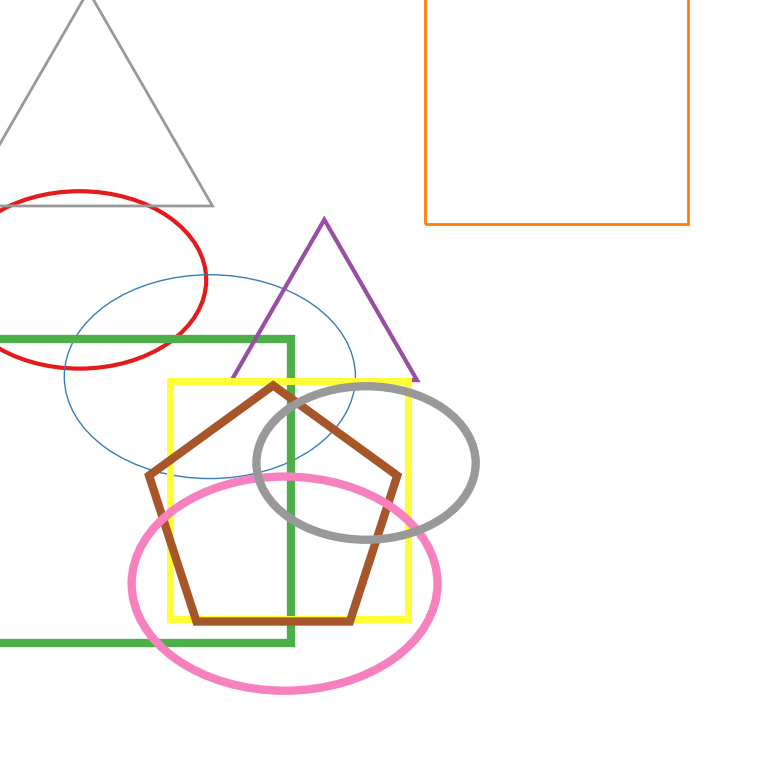[{"shape": "oval", "thickness": 1.5, "radius": 0.82, "center": [0.103, 0.636]}, {"shape": "oval", "thickness": 0.5, "radius": 0.95, "center": [0.273, 0.511]}, {"shape": "square", "thickness": 3, "radius": 0.99, "center": [0.18, 0.362]}, {"shape": "triangle", "thickness": 1.5, "radius": 0.69, "center": [0.421, 0.576]}, {"shape": "square", "thickness": 1, "radius": 0.85, "center": [0.723, 0.88]}, {"shape": "square", "thickness": 2.5, "radius": 0.77, "center": [0.375, 0.351]}, {"shape": "pentagon", "thickness": 3, "radius": 0.85, "center": [0.355, 0.33]}, {"shape": "oval", "thickness": 3, "radius": 0.99, "center": [0.37, 0.242]}, {"shape": "oval", "thickness": 3, "radius": 0.71, "center": [0.475, 0.399]}, {"shape": "triangle", "thickness": 1, "radius": 0.93, "center": [0.115, 0.826]}]